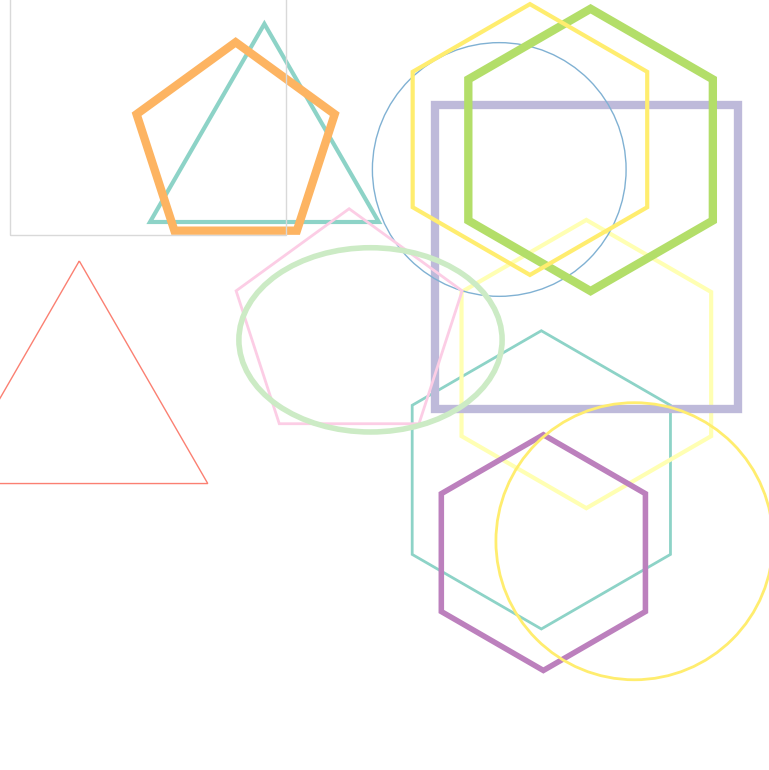[{"shape": "triangle", "thickness": 1.5, "radius": 0.86, "center": [0.343, 0.797]}, {"shape": "hexagon", "thickness": 1, "radius": 0.97, "center": [0.703, 0.377]}, {"shape": "hexagon", "thickness": 1.5, "radius": 0.94, "center": [0.761, 0.527]}, {"shape": "square", "thickness": 3, "radius": 0.99, "center": [0.762, 0.667]}, {"shape": "triangle", "thickness": 0.5, "radius": 0.96, "center": [0.103, 0.468]}, {"shape": "circle", "thickness": 0.5, "radius": 0.82, "center": [0.648, 0.78]}, {"shape": "pentagon", "thickness": 3, "radius": 0.68, "center": [0.306, 0.81]}, {"shape": "hexagon", "thickness": 3, "radius": 0.92, "center": [0.767, 0.805]}, {"shape": "pentagon", "thickness": 1, "radius": 0.77, "center": [0.453, 0.575]}, {"shape": "square", "thickness": 0.5, "radius": 0.9, "center": [0.192, 0.875]}, {"shape": "hexagon", "thickness": 2, "radius": 0.77, "center": [0.706, 0.282]}, {"shape": "oval", "thickness": 2, "radius": 0.85, "center": [0.481, 0.559]}, {"shape": "circle", "thickness": 1, "radius": 0.9, "center": [0.824, 0.297]}, {"shape": "hexagon", "thickness": 1.5, "radius": 0.88, "center": [0.688, 0.819]}]